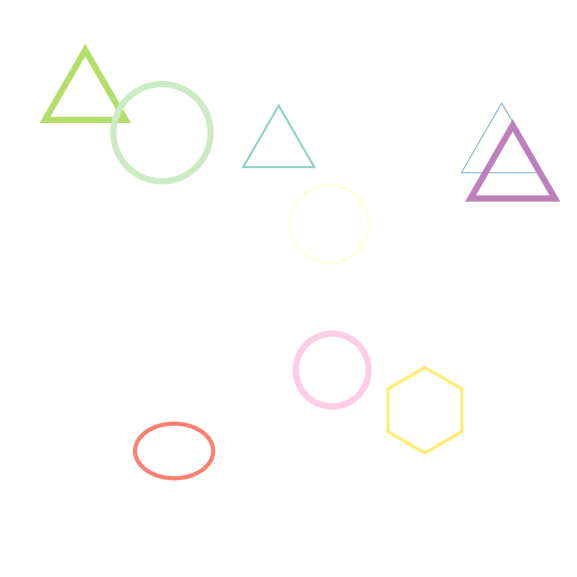[{"shape": "triangle", "thickness": 1, "radius": 0.36, "center": [0.483, 0.745]}, {"shape": "circle", "thickness": 0.5, "radius": 0.34, "center": [0.57, 0.611]}, {"shape": "oval", "thickness": 2, "radius": 0.34, "center": [0.302, 0.218]}, {"shape": "triangle", "thickness": 0.5, "radius": 0.4, "center": [0.869, 0.74]}, {"shape": "triangle", "thickness": 3, "radius": 0.4, "center": [0.148, 0.832]}, {"shape": "circle", "thickness": 3, "radius": 0.32, "center": [0.575, 0.358]}, {"shape": "triangle", "thickness": 3, "radius": 0.42, "center": [0.888, 0.698]}, {"shape": "circle", "thickness": 3, "radius": 0.42, "center": [0.28, 0.769]}, {"shape": "hexagon", "thickness": 1.5, "radius": 0.37, "center": [0.736, 0.289]}]